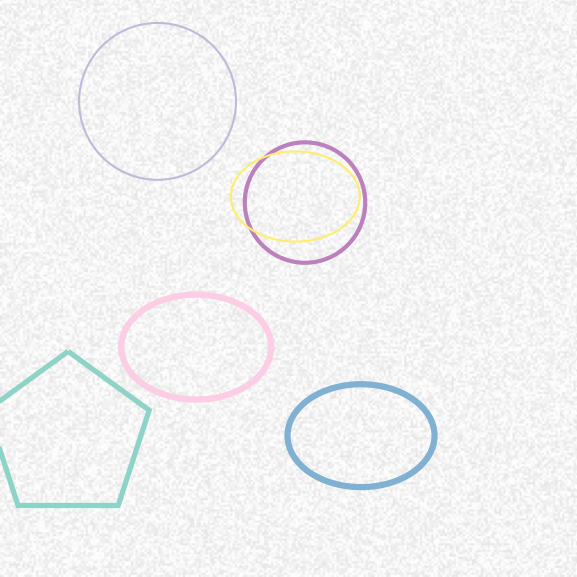[{"shape": "pentagon", "thickness": 2.5, "radius": 0.74, "center": [0.118, 0.243]}, {"shape": "circle", "thickness": 1, "radius": 0.68, "center": [0.273, 0.824]}, {"shape": "oval", "thickness": 3, "radius": 0.64, "center": [0.625, 0.245]}, {"shape": "oval", "thickness": 3, "radius": 0.65, "center": [0.34, 0.398]}, {"shape": "circle", "thickness": 2, "radius": 0.52, "center": [0.528, 0.648]}, {"shape": "oval", "thickness": 1, "radius": 0.56, "center": [0.511, 0.659]}]